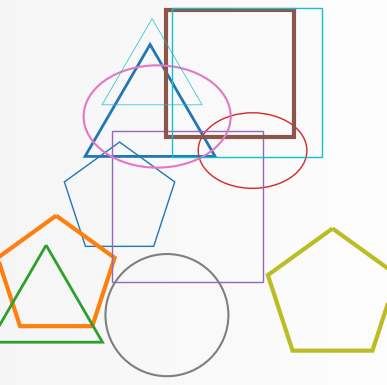[{"shape": "pentagon", "thickness": 1, "radius": 0.75, "center": [0.309, 0.481]}, {"shape": "triangle", "thickness": 2, "radius": 0.97, "center": [0.387, 0.691]}, {"shape": "pentagon", "thickness": 3, "radius": 0.79, "center": [0.145, 0.281]}, {"shape": "triangle", "thickness": 2, "radius": 0.84, "center": [0.119, 0.195]}, {"shape": "oval", "thickness": 1, "radius": 0.7, "center": [0.652, 0.609]}, {"shape": "square", "thickness": 1, "radius": 0.98, "center": [0.484, 0.464]}, {"shape": "square", "thickness": 3, "radius": 0.83, "center": [0.593, 0.809]}, {"shape": "oval", "thickness": 1.5, "radius": 0.95, "center": [0.406, 0.697]}, {"shape": "circle", "thickness": 1.5, "radius": 0.79, "center": [0.431, 0.182]}, {"shape": "pentagon", "thickness": 3, "radius": 0.88, "center": [0.858, 0.231]}, {"shape": "square", "thickness": 1, "radius": 0.97, "center": [0.637, 0.785]}, {"shape": "triangle", "thickness": 0.5, "radius": 0.75, "center": [0.392, 0.802]}]